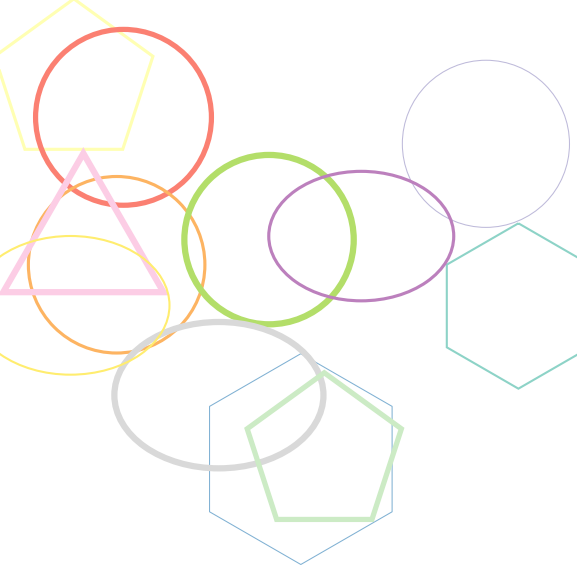[{"shape": "hexagon", "thickness": 1, "radius": 0.72, "center": [0.898, 0.469]}, {"shape": "pentagon", "thickness": 1.5, "radius": 0.72, "center": [0.128, 0.857]}, {"shape": "circle", "thickness": 0.5, "radius": 0.72, "center": [0.841, 0.75]}, {"shape": "circle", "thickness": 2.5, "radius": 0.76, "center": [0.214, 0.796]}, {"shape": "hexagon", "thickness": 0.5, "radius": 0.91, "center": [0.521, 0.204]}, {"shape": "circle", "thickness": 1.5, "radius": 0.76, "center": [0.202, 0.541]}, {"shape": "circle", "thickness": 3, "radius": 0.73, "center": [0.466, 0.584]}, {"shape": "triangle", "thickness": 3, "radius": 0.8, "center": [0.144, 0.573]}, {"shape": "oval", "thickness": 3, "radius": 0.91, "center": [0.379, 0.315]}, {"shape": "oval", "thickness": 1.5, "radius": 0.8, "center": [0.626, 0.59]}, {"shape": "pentagon", "thickness": 2.5, "radius": 0.7, "center": [0.562, 0.213]}, {"shape": "oval", "thickness": 1, "radius": 0.86, "center": [0.122, 0.47]}]